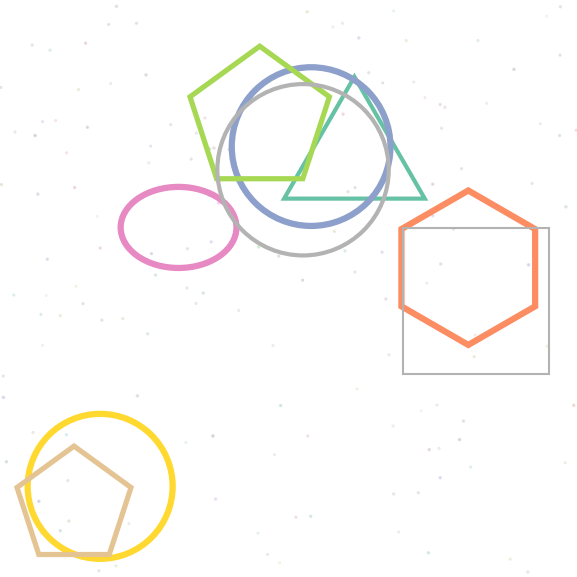[{"shape": "triangle", "thickness": 2, "radius": 0.7, "center": [0.614, 0.726]}, {"shape": "hexagon", "thickness": 3, "radius": 0.67, "center": [0.811, 0.536]}, {"shape": "circle", "thickness": 3, "radius": 0.69, "center": [0.539, 0.745]}, {"shape": "oval", "thickness": 3, "radius": 0.5, "center": [0.309, 0.605]}, {"shape": "pentagon", "thickness": 2.5, "radius": 0.63, "center": [0.45, 0.792]}, {"shape": "circle", "thickness": 3, "radius": 0.63, "center": [0.173, 0.157]}, {"shape": "pentagon", "thickness": 2.5, "radius": 0.52, "center": [0.128, 0.123]}, {"shape": "square", "thickness": 1, "radius": 0.63, "center": [0.824, 0.478]}, {"shape": "circle", "thickness": 2, "radius": 0.74, "center": [0.525, 0.705]}]